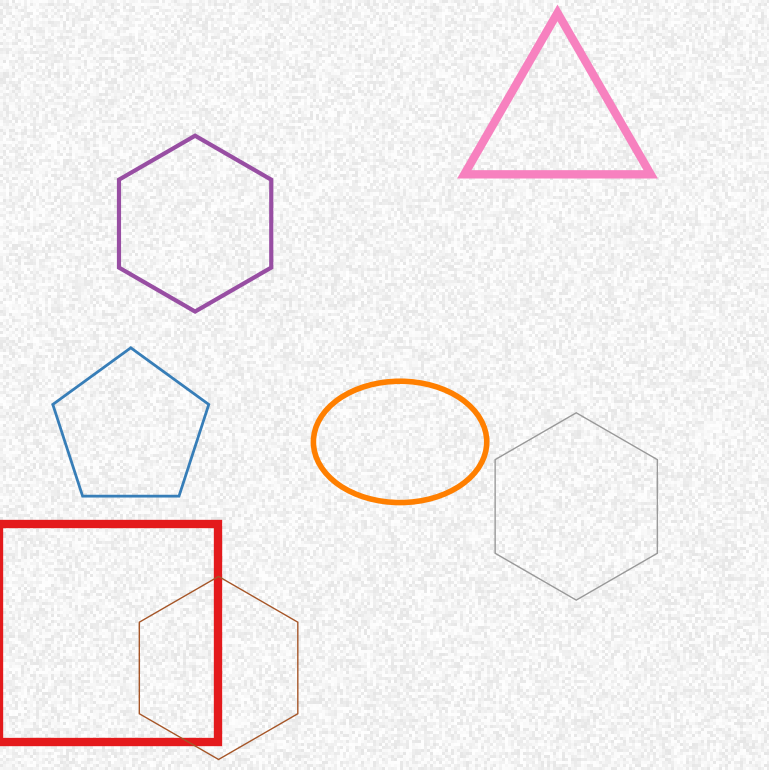[{"shape": "square", "thickness": 3, "radius": 0.71, "center": [0.141, 0.178]}, {"shape": "pentagon", "thickness": 1, "radius": 0.53, "center": [0.17, 0.442]}, {"shape": "hexagon", "thickness": 1.5, "radius": 0.57, "center": [0.253, 0.71]}, {"shape": "oval", "thickness": 2, "radius": 0.56, "center": [0.52, 0.426]}, {"shape": "hexagon", "thickness": 0.5, "radius": 0.59, "center": [0.284, 0.133]}, {"shape": "triangle", "thickness": 3, "radius": 0.7, "center": [0.724, 0.843]}, {"shape": "hexagon", "thickness": 0.5, "radius": 0.61, "center": [0.748, 0.342]}]